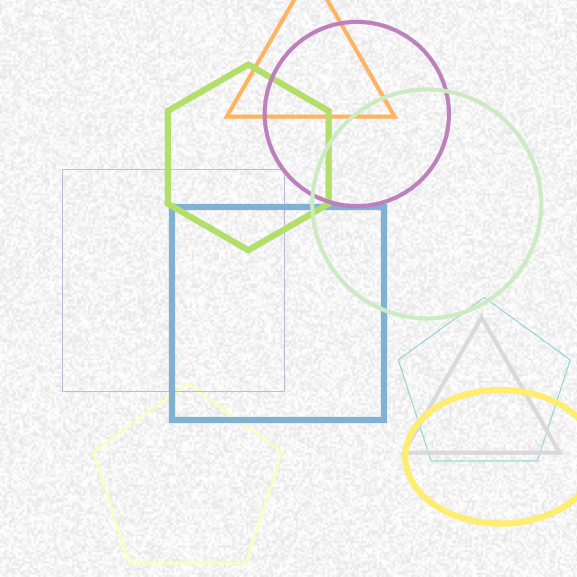[{"shape": "pentagon", "thickness": 0.5, "radius": 0.78, "center": [0.839, 0.328]}, {"shape": "pentagon", "thickness": 1, "radius": 0.86, "center": [0.325, 0.163]}, {"shape": "square", "thickness": 0.5, "radius": 0.96, "center": [0.3, 0.515]}, {"shape": "square", "thickness": 3, "radius": 0.92, "center": [0.481, 0.456]}, {"shape": "triangle", "thickness": 2, "radius": 0.84, "center": [0.538, 0.881]}, {"shape": "hexagon", "thickness": 3, "radius": 0.8, "center": [0.43, 0.727]}, {"shape": "triangle", "thickness": 2, "radius": 0.78, "center": [0.834, 0.293]}, {"shape": "circle", "thickness": 2, "radius": 0.8, "center": [0.618, 0.802]}, {"shape": "circle", "thickness": 2, "radius": 0.99, "center": [0.739, 0.646]}, {"shape": "oval", "thickness": 3, "radius": 0.83, "center": [0.867, 0.208]}]